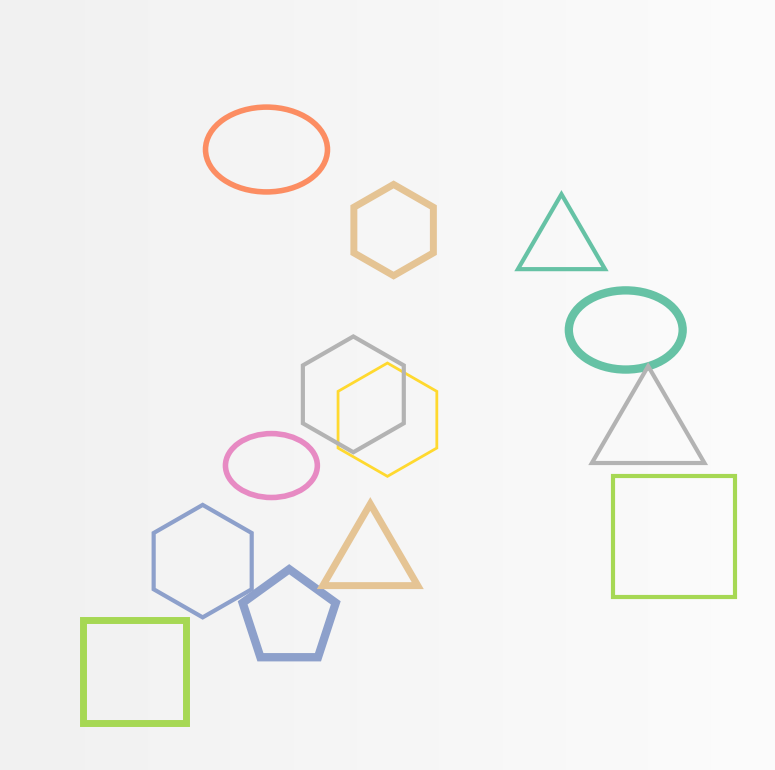[{"shape": "triangle", "thickness": 1.5, "radius": 0.32, "center": [0.724, 0.683]}, {"shape": "oval", "thickness": 3, "radius": 0.37, "center": [0.807, 0.571]}, {"shape": "oval", "thickness": 2, "radius": 0.39, "center": [0.344, 0.806]}, {"shape": "pentagon", "thickness": 3, "radius": 0.32, "center": [0.373, 0.198]}, {"shape": "hexagon", "thickness": 1.5, "radius": 0.37, "center": [0.262, 0.271]}, {"shape": "oval", "thickness": 2, "radius": 0.3, "center": [0.35, 0.395]}, {"shape": "square", "thickness": 2.5, "radius": 0.33, "center": [0.173, 0.128]}, {"shape": "square", "thickness": 1.5, "radius": 0.39, "center": [0.87, 0.304]}, {"shape": "hexagon", "thickness": 1, "radius": 0.37, "center": [0.5, 0.455]}, {"shape": "hexagon", "thickness": 2.5, "radius": 0.3, "center": [0.508, 0.701]}, {"shape": "triangle", "thickness": 2.5, "radius": 0.35, "center": [0.478, 0.275]}, {"shape": "triangle", "thickness": 1.5, "radius": 0.42, "center": [0.836, 0.441]}, {"shape": "hexagon", "thickness": 1.5, "radius": 0.38, "center": [0.456, 0.488]}]